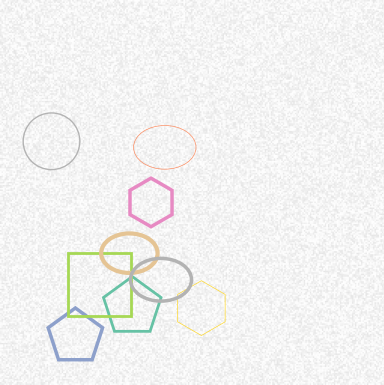[{"shape": "pentagon", "thickness": 2, "radius": 0.39, "center": [0.344, 0.203]}, {"shape": "oval", "thickness": 0.5, "radius": 0.41, "center": [0.428, 0.617]}, {"shape": "pentagon", "thickness": 2.5, "radius": 0.37, "center": [0.196, 0.126]}, {"shape": "hexagon", "thickness": 2.5, "radius": 0.32, "center": [0.392, 0.474]}, {"shape": "square", "thickness": 2, "radius": 0.41, "center": [0.259, 0.261]}, {"shape": "hexagon", "thickness": 0.5, "radius": 0.36, "center": [0.523, 0.2]}, {"shape": "oval", "thickness": 3, "radius": 0.37, "center": [0.336, 0.342]}, {"shape": "circle", "thickness": 1, "radius": 0.37, "center": [0.134, 0.633]}, {"shape": "oval", "thickness": 2.5, "radius": 0.4, "center": [0.418, 0.273]}]